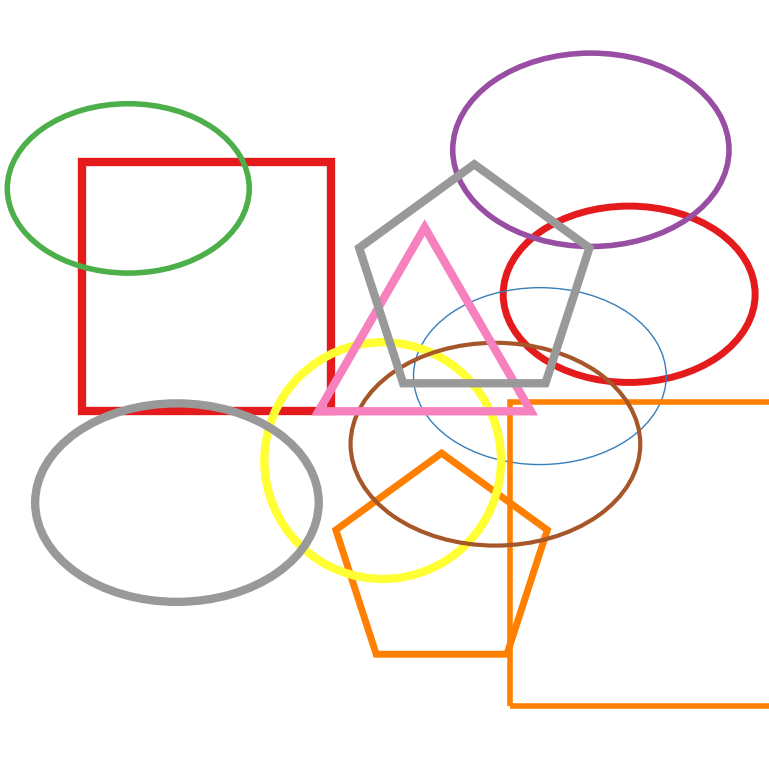[{"shape": "oval", "thickness": 2.5, "radius": 0.82, "center": [0.817, 0.618]}, {"shape": "square", "thickness": 3, "radius": 0.81, "center": [0.269, 0.628]}, {"shape": "oval", "thickness": 0.5, "radius": 0.82, "center": [0.701, 0.512]}, {"shape": "oval", "thickness": 2, "radius": 0.79, "center": [0.167, 0.755]}, {"shape": "oval", "thickness": 2, "radius": 0.9, "center": [0.767, 0.805]}, {"shape": "square", "thickness": 2, "radius": 0.98, "center": [0.859, 0.281]}, {"shape": "pentagon", "thickness": 2.5, "radius": 0.72, "center": [0.573, 0.267]}, {"shape": "circle", "thickness": 3, "radius": 0.77, "center": [0.497, 0.402]}, {"shape": "oval", "thickness": 1.5, "radius": 0.94, "center": [0.643, 0.423]}, {"shape": "triangle", "thickness": 3, "radius": 0.8, "center": [0.552, 0.545]}, {"shape": "pentagon", "thickness": 3, "radius": 0.79, "center": [0.616, 0.629]}, {"shape": "oval", "thickness": 3, "radius": 0.92, "center": [0.23, 0.347]}]